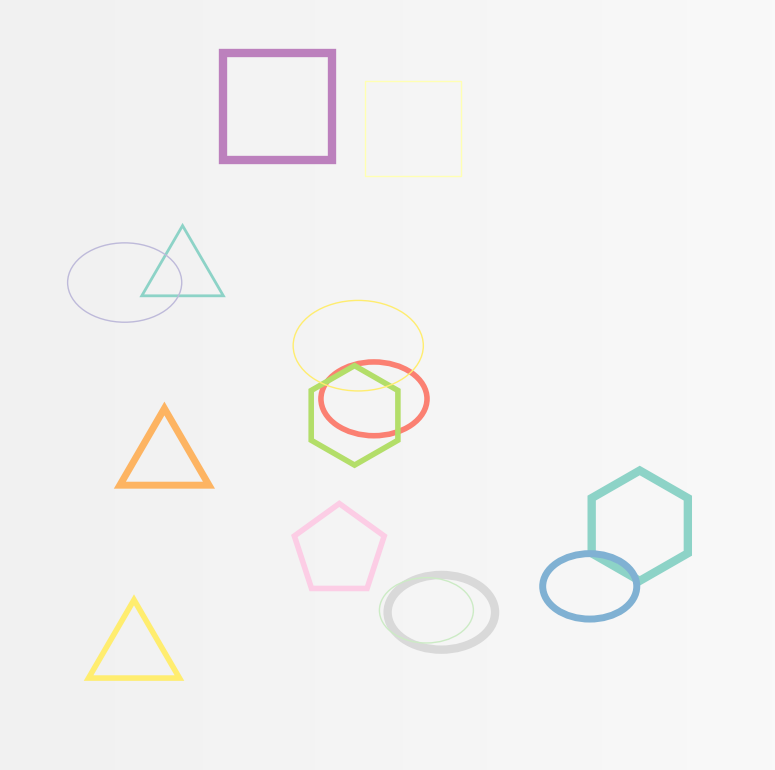[{"shape": "hexagon", "thickness": 3, "radius": 0.36, "center": [0.825, 0.317]}, {"shape": "triangle", "thickness": 1, "radius": 0.3, "center": [0.236, 0.646]}, {"shape": "square", "thickness": 0.5, "radius": 0.31, "center": [0.533, 0.833]}, {"shape": "oval", "thickness": 0.5, "radius": 0.37, "center": [0.161, 0.633]}, {"shape": "oval", "thickness": 2, "radius": 0.34, "center": [0.483, 0.482]}, {"shape": "oval", "thickness": 2.5, "radius": 0.3, "center": [0.761, 0.238]}, {"shape": "triangle", "thickness": 2.5, "radius": 0.33, "center": [0.212, 0.403]}, {"shape": "hexagon", "thickness": 2, "radius": 0.32, "center": [0.457, 0.461]}, {"shape": "pentagon", "thickness": 2, "radius": 0.3, "center": [0.438, 0.285]}, {"shape": "oval", "thickness": 3, "radius": 0.35, "center": [0.569, 0.205]}, {"shape": "square", "thickness": 3, "radius": 0.35, "center": [0.358, 0.862]}, {"shape": "oval", "thickness": 0.5, "radius": 0.3, "center": [0.55, 0.207]}, {"shape": "oval", "thickness": 0.5, "radius": 0.42, "center": [0.462, 0.551]}, {"shape": "triangle", "thickness": 2, "radius": 0.34, "center": [0.173, 0.153]}]